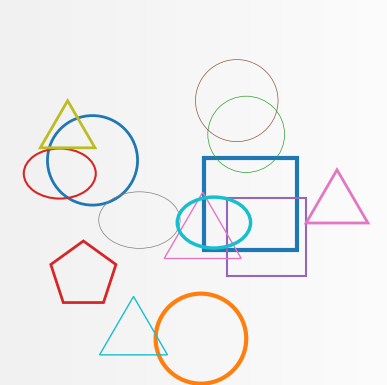[{"shape": "circle", "thickness": 2, "radius": 0.58, "center": [0.239, 0.584]}, {"shape": "square", "thickness": 3, "radius": 0.6, "center": [0.647, 0.47]}, {"shape": "circle", "thickness": 3, "radius": 0.58, "center": [0.519, 0.12]}, {"shape": "circle", "thickness": 0.5, "radius": 0.5, "center": [0.635, 0.651]}, {"shape": "oval", "thickness": 1.5, "radius": 0.46, "center": [0.154, 0.549]}, {"shape": "pentagon", "thickness": 2, "radius": 0.44, "center": [0.215, 0.286]}, {"shape": "square", "thickness": 1.5, "radius": 0.51, "center": [0.688, 0.383]}, {"shape": "circle", "thickness": 0.5, "radius": 0.53, "center": [0.611, 0.739]}, {"shape": "triangle", "thickness": 2, "radius": 0.46, "center": [0.87, 0.467]}, {"shape": "triangle", "thickness": 1, "radius": 0.57, "center": [0.523, 0.386]}, {"shape": "oval", "thickness": 0.5, "radius": 0.52, "center": [0.36, 0.428]}, {"shape": "triangle", "thickness": 2, "radius": 0.41, "center": [0.175, 0.657]}, {"shape": "oval", "thickness": 2.5, "radius": 0.47, "center": [0.552, 0.422]}, {"shape": "triangle", "thickness": 1, "radius": 0.51, "center": [0.345, 0.129]}]